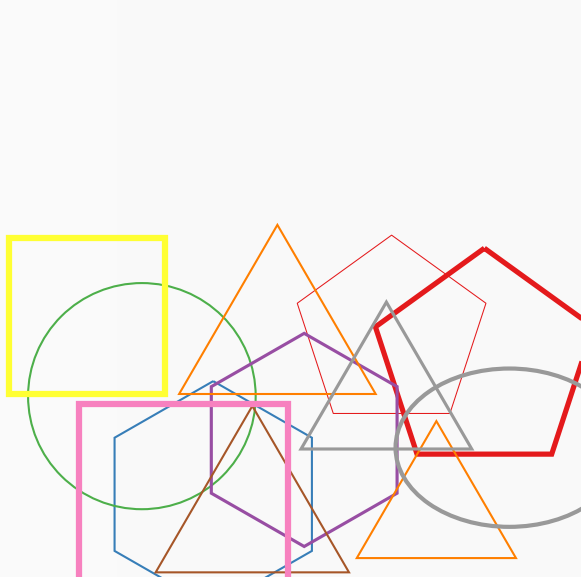[{"shape": "pentagon", "thickness": 0.5, "radius": 0.85, "center": [0.674, 0.421]}, {"shape": "pentagon", "thickness": 2.5, "radius": 0.99, "center": [0.833, 0.372]}, {"shape": "hexagon", "thickness": 1, "radius": 0.98, "center": [0.367, 0.143]}, {"shape": "circle", "thickness": 1, "radius": 0.98, "center": [0.244, 0.313]}, {"shape": "hexagon", "thickness": 1.5, "radius": 0.92, "center": [0.523, 0.237]}, {"shape": "triangle", "thickness": 1, "radius": 0.79, "center": [0.751, 0.112]}, {"shape": "triangle", "thickness": 1, "radius": 0.98, "center": [0.477, 0.415]}, {"shape": "square", "thickness": 3, "radius": 0.67, "center": [0.15, 0.452]}, {"shape": "triangle", "thickness": 1, "radius": 0.96, "center": [0.434, 0.104]}, {"shape": "square", "thickness": 3, "radius": 0.9, "center": [0.316, 0.119]}, {"shape": "triangle", "thickness": 1.5, "radius": 0.85, "center": [0.665, 0.306]}, {"shape": "oval", "thickness": 2, "radius": 0.98, "center": [0.876, 0.224]}]